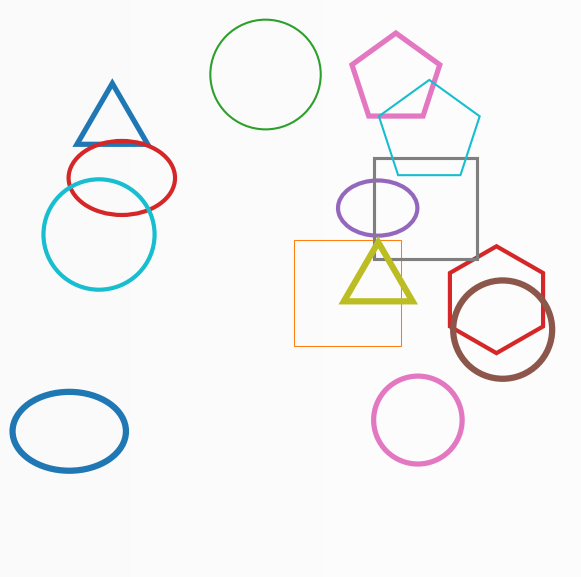[{"shape": "triangle", "thickness": 2.5, "radius": 0.35, "center": [0.193, 0.784]}, {"shape": "oval", "thickness": 3, "radius": 0.49, "center": [0.119, 0.252]}, {"shape": "square", "thickness": 0.5, "radius": 0.46, "center": [0.598, 0.492]}, {"shape": "circle", "thickness": 1, "radius": 0.47, "center": [0.457, 0.87]}, {"shape": "hexagon", "thickness": 2, "radius": 0.46, "center": [0.854, 0.48]}, {"shape": "oval", "thickness": 2, "radius": 0.46, "center": [0.21, 0.691]}, {"shape": "oval", "thickness": 2, "radius": 0.34, "center": [0.65, 0.639]}, {"shape": "circle", "thickness": 3, "radius": 0.43, "center": [0.865, 0.428]}, {"shape": "pentagon", "thickness": 2.5, "radius": 0.4, "center": [0.681, 0.862]}, {"shape": "circle", "thickness": 2.5, "radius": 0.38, "center": [0.719, 0.272]}, {"shape": "square", "thickness": 1.5, "radius": 0.44, "center": [0.732, 0.638]}, {"shape": "triangle", "thickness": 3, "radius": 0.34, "center": [0.651, 0.511]}, {"shape": "circle", "thickness": 2, "radius": 0.48, "center": [0.17, 0.593]}, {"shape": "pentagon", "thickness": 1, "radius": 0.46, "center": [0.739, 0.77]}]